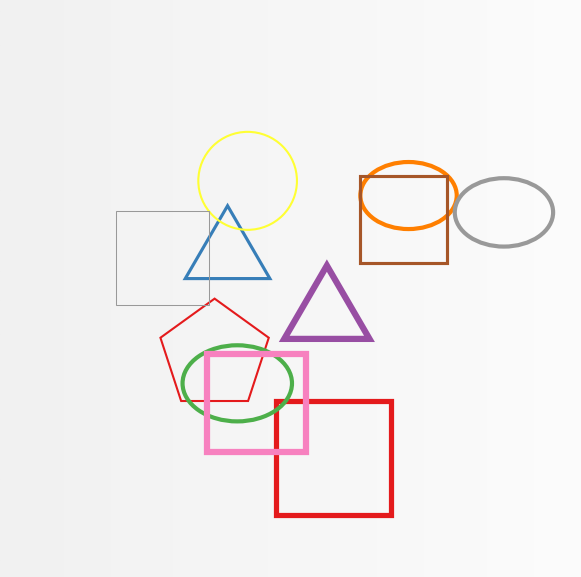[{"shape": "square", "thickness": 2.5, "radius": 0.49, "center": [0.574, 0.206]}, {"shape": "pentagon", "thickness": 1, "radius": 0.49, "center": [0.369, 0.384]}, {"shape": "triangle", "thickness": 1.5, "radius": 0.42, "center": [0.392, 0.559]}, {"shape": "oval", "thickness": 2, "radius": 0.47, "center": [0.408, 0.335]}, {"shape": "triangle", "thickness": 3, "radius": 0.42, "center": [0.562, 0.455]}, {"shape": "oval", "thickness": 2, "radius": 0.41, "center": [0.703, 0.661]}, {"shape": "circle", "thickness": 1, "radius": 0.42, "center": [0.426, 0.686]}, {"shape": "square", "thickness": 1.5, "radius": 0.38, "center": [0.694, 0.619]}, {"shape": "square", "thickness": 3, "radius": 0.42, "center": [0.441, 0.302]}, {"shape": "oval", "thickness": 2, "radius": 0.42, "center": [0.867, 0.631]}, {"shape": "square", "thickness": 0.5, "radius": 0.4, "center": [0.28, 0.552]}]